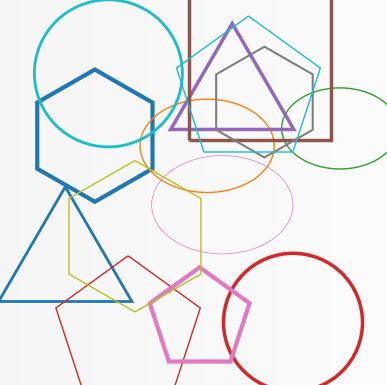[{"shape": "hexagon", "thickness": 3, "radius": 0.86, "center": [0.245, 0.648]}, {"shape": "triangle", "thickness": 2, "radius": 0.99, "center": [0.168, 0.316]}, {"shape": "oval", "thickness": 1, "radius": 0.87, "center": [0.535, 0.621]}, {"shape": "oval", "thickness": 1, "radius": 0.75, "center": [0.877, 0.666]}, {"shape": "circle", "thickness": 2.5, "radius": 0.9, "center": [0.756, 0.163]}, {"shape": "pentagon", "thickness": 1, "radius": 0.98, "center": [0.331, 0.139]}, {"shape": "triangle", "thickness": 2.5, "radius": 0.92, "center": [0.599, 0.755]}, {"shape": "square", "thickness": 2.5, "radius": 0.92, "center": [0.671, 0.82]}, {"shape": "oval", "thickness": 0.5, "radius": 0.91, "center": [0.574, 0.468]}, {"shape": "pentagon", "thickness": 3, "radius": 0.68, "center": [0.515, 0.17]}, {"shape": "hexagon", "thickness": 1.5, "radius": 0.72, "center": [0.682, 0.735]}, {"shape": "hexagon", "thickness": 1, "radius": 0.98, "center": [0.348, 0.386]}, {"shape": "circle", "thickness": 2, "radius": 0.96, "center": [0.28, 0.809]}, {"shape": "pentagon", "thickness": 1, "radius": 0.98, "center": [0.641, 0.763]}]